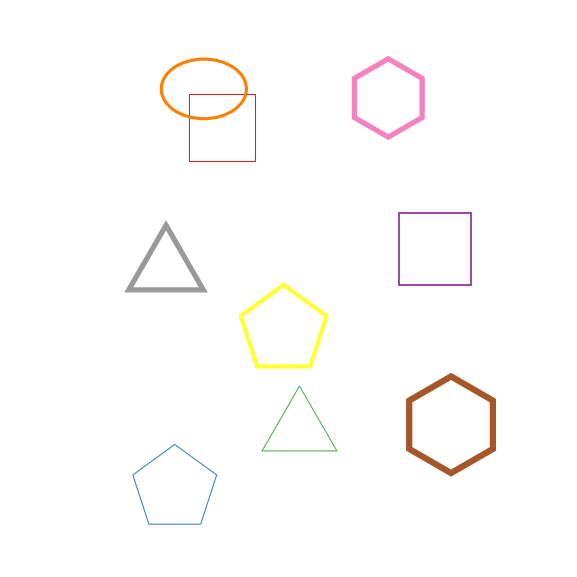[{"shape": "square", "thickness": 0.5, "radius": 0.29, "center": [0.385, 0.778]}, {"shape": "pentagon", "thickness": 0.5, "radius": 0.38, "center": [0.303, 0.153]}, {"shape": "triangle", "thickness": 0.5, "radius": 0.37, "center": [0.519, 0.256]}, {"shape": "square", "thickness": 1, "radius": 0.31, "center": [0.753, 0.568]}, {"shape": "oval", "thickness": 1.5, "radius": 0.37, "center": [0.353, 0.845]}, {"shape": "pentagon", "thickness": 2, "radius": 0.39, "center": [0.491, 0.428]}, {"shape": "hexagon", "thickness": 3, "radius": 0.42, "center": [0.781, 0.264]}, {"shape": "hexagon", "thickness": 2.5, "radius": 0.34, "center": [0.672, 0.83]}, {"shape": "triangle", "thickness": 2.5, "radius": 0.37, "center": [0.287, 0.534]}]